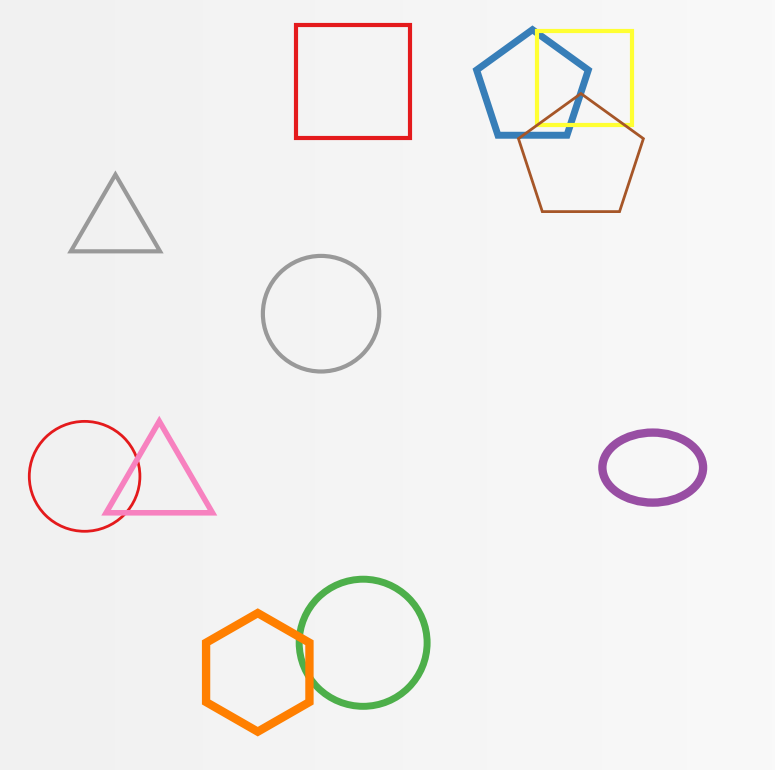[{"shape": "square", "thickness": 1.5, "radius": 0.37, "center": [0.456, 0.894]}, {"shape": "circle", "thickness": 1, "radius": 0.36, "center": [0.109, 0.381]}, {"shape": "pentagon", "thickness": 2.5, "radius": 0.38, "center": [0.687, 0.886]}, {"shape": "circle", "thickness": 2.5, "radius": 0.41, "center": [0.469, 0.165]}, {"shape": "oval", "thickness": 3, "radius": 0.32, "center": [0.842, 0.393]}, {"shape": "hexagon", "thickness": 3, "radius": 0.39, "center": [0.333, 0.127]}, {"shape": "square", "thickness": 1.5, "radius": 0.31, "center": [0.754, 0.899]}, {"shape": "pentagon", "thickness": 1, "radius": 0.42, "center": [0.75, 0.794]}, {"shape": "triangle", "thickness": 2, "radius": 0.4, "center": [0.206, 0.374]}, {"shape": "circle", "thickness": 1.5, "radius": 0.38, "center": [0.414, 0.593]}, {"shape": "triangle", "thickness": 1.5, "radius": 0.33, "center": [0.149, 0.707]}]